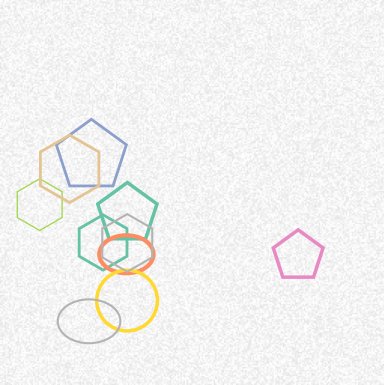[{"shape": "pentagon", "thickness": 2.5, "radius": 0.4, "center": [0.331, 0.445]}, {"shape": "hexagon", "thickness": 2, "radius": 0.36, "center": [0.268, 0.37]}, {"shape": "oval", "thickness": 3, "radius": 0.35, "center": [0.328, 0.34]}, {"shape": "pentagon", "thickness": 2, "radius": 0.48, "center": [0.237, 0.594]}, {"shape": "pentagon", "thickness": 2.5, "radius": 0.34, "center": [0.774, 0.335]}, {"shape": "hexagon", "thickness": 1, "radius": 0.34, "center": [0.103, 0.468]}, {"shape": "circle", "thickness": 2.5, "radius": 0.39, "center": [0.33, 0.219]}, {"shape": "hexagon", "thickness": 2, "radius": 0.44, "center": [0.181, 0.561]}, {"shape": "hexagon", "thickness": 1.5, "radius": 0.37, "center": [0.331, 0.369]}, {"shape": "oval", "thickness": 1.5, "radius": 0.41, "center": [0.231, 0.165]}]